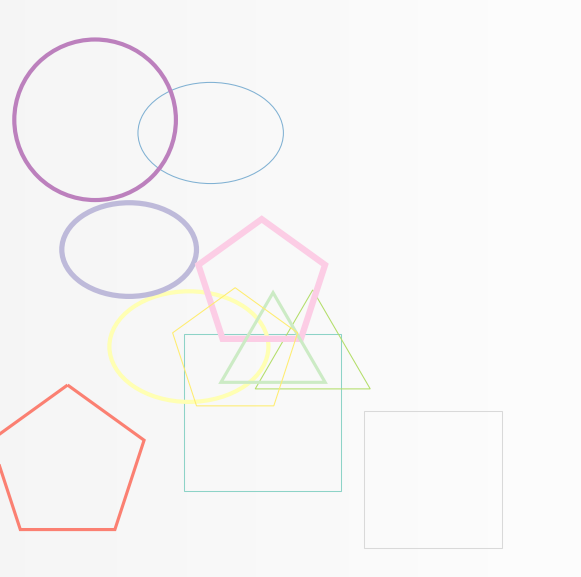[{"shape": "square", "thickness": 0.5, "radius": 0.68, "center": [0.451, 0.284]}, {"shape": "oval", "thickness": 2, "radius": 0.68, "center": [0.325, 0.399]}, {"shape": "oval", "thickness": 2.5, "radius": 0.58, "center": [0.222, 0.567]}, {"shape": "pentagon", "thickness": 1.5, "radius": 0.69, "center": [0.116, 0.194]}, {"shape": "oval", "thickness": 0.5, "radius": 0.63, "center": [0.362, 0.769]}, {"shape": "triangle", "thickness": 0.5, "radius": 0.57, "center": [0.538, 0.383]}, {"shape": "pentagon", "thickness": 3, "radius": 0.57, "center": [0.45, 0.505]}, {"shape": "square", "thickness": 0.5, "radius": 0.59, "center": [0.745, 0.168]}, {"shape": "circle", "thickness": 2, "radius": 0.7, "center": [0.164, 0.792]}, {"shape": "triangle", "thickness": 1.5, "radius": 0.52, "center": [0.47, 0.389]}, {"shape": "pentagon", "thickness": 0.5, "radius": 0.57, "center": [0.405, 0.388]}]